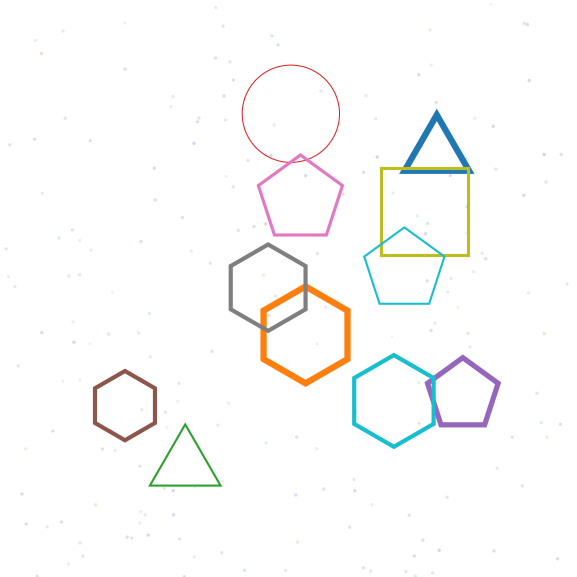[{"shape": "triangle", "thickness": 3, "radius": 0.32, "center": [0.756, 0.736]}, {"shape": "hexagon", "thickness": 3, "radius": 0.42, "center": [0.529, 0.419]}, {"shape": "triangle", "thickness": 1, "radius": 0.35, "center": [0.321, 0.194]}, {"shape": "circle", "thickness": 0.5, "radius": 0.42, "center": [0.504, 0.802]}, {"shape": "pentagon", "thickness": 2.5, "radius": 0.32, "center": [0.801, 0.316]}, {"shape": "hexagon", "thickness": 2, "radius": 0.3, "center": [0.216, 0.297]}, {"shape": "pentagon", "thickness": 1.5, "radius": 0.38, "center": [0.52, 0.654]}, {"shape": "hexagon", "thickness": 2, "radius": 0.37, "center": [0.464, 0.501]}, {"shape": "square", "thickness": 1.5, "radius": 0.38, "center": [0.735, 0.633]}, {"shape": "pentagon", "thickness": 1, "radius": 0.37, "center": [0.7, 0.532]}, {"shape": "hexagon", "thickness": 2, "radius": 0.4, "center": [0.682, 0.305]}]